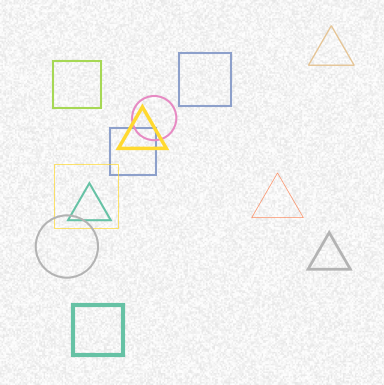[{"shape": "triangle", "thickness": 1.5, "radius": 0.32, "center": [0.232, 0.46]}, {"shape": "square", "thickness": 3, "radius": 0.33, "center": [0.255, 0.144]}, {"shape": "triangle", "thickness": 0.5, "radius": 0.39, "center": [0.721, 0.473]}, {"shape": "square", "thickness": 1.5, "radius": 0.34, "center": [0.532, 0.794]}, {"shape": "square", "thickness": 1.5, "radius": 0.3, "center": [0.345, 0.606]}, {"shape": "circle", "thickness": 1.5, "radius": 0.29, "center": [0.401, 0.693]}, {"shape": "square", "thickness": 1.5, "radius": 0.31, "center": [0.2, 0.781]}, {"shape": "triangle", "thickness": 2.5, "radius": 0.36, "center": [0.37, 0.65]}, {"shape": "square", "thickness": 0.5, "radius": 0.42, "center": [0.222, 0.491]}, {"shape": "triangle", "thickness": 1, "radius": 0.34, "center": [0.861, 0.865]}, {"shape": "circle", "thickness": 1.5, "radius": 0.4, "center": [0.174, 0.36]}, {"shape": "triangle", "thickness": 2, "radius": 0.32, "center": [0.855, 0.332]}]